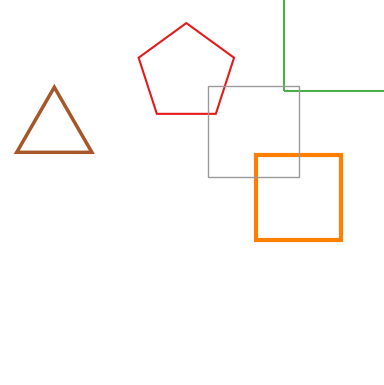[{"shape": "pentagon", "thickness": 1.5, "radius": 0.65, "center": [0.484, 0.81]}, {"shape": "square", "thickness": 1.5, "radius": 0.67, "center": [0.871, 0.897]}, {"shape": "square", "thickness": 3, "radius": 0.55, "center": [0.776, 0.488]}, {"shape": "triangle", "thickness": 2.5, "radius": 0.56, "center": [0.141, 0.661]}, {"shape": "square", "thickness": 1, "radius": 0.59, "center": [0.659, 0.659]}]